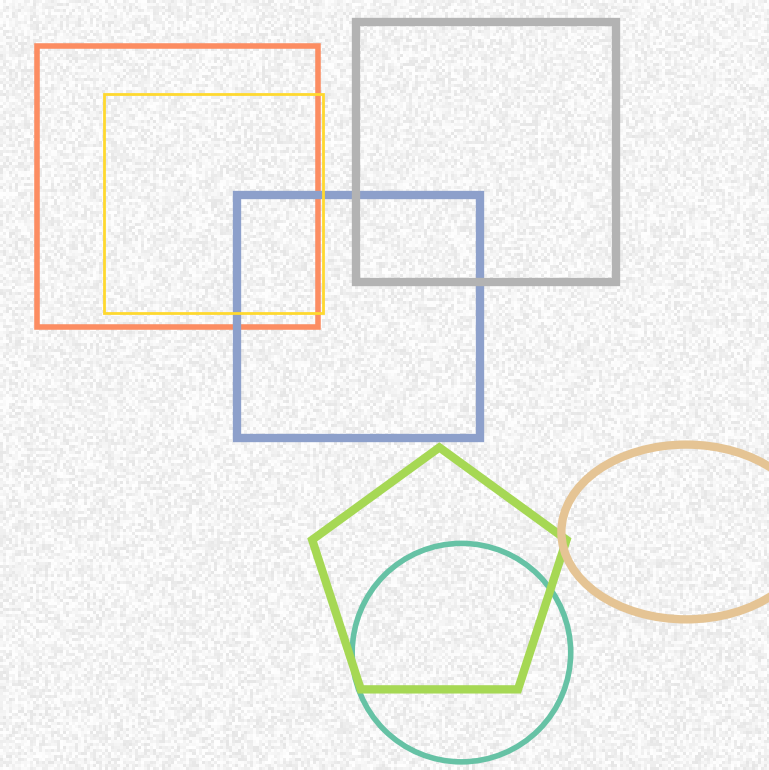[{"shape": "circle", "thickness": 2, "radius": 0.71, "center": [0.599, 0.152]}, {"shape": "square", "thickness": 2, "radius": 0.91, "center": [0.231, 0.758]}, {"shape": "square", "thickness": 3, "radius": 0.79, "center": [0.465, 0.589]}, {"shape": "pentagon", "thickness": 3, "radius": 0.87, "center": [0.571, 0.245]}, {"shape": "square", "thickness": 1, "radius": 0.71, "center": [0.277, 0.736]}, {"shape": "oval", "thickness": 3, "radius": 0.81, "center": [0.891, 0.309]}, {"shape": "square", "thickness": 3, "radius": 0.85, "center": [0.631, 0.803]}]